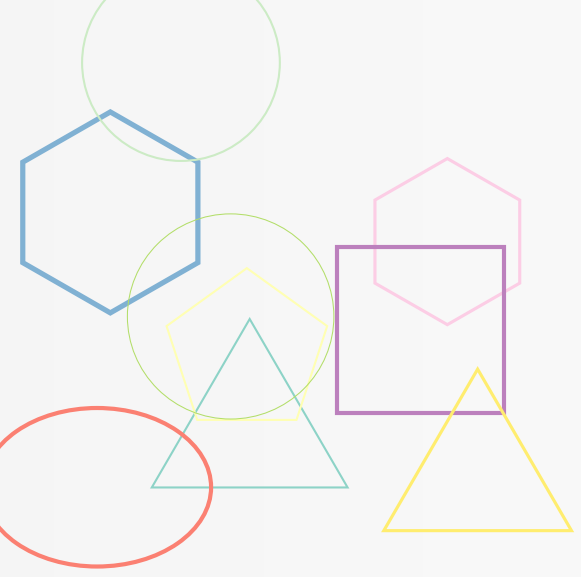[{"shape": "triangle", "thickness": 1, "radius": 0.97, "center": [0.43, 0.252]}, {"shape": "pentagon", "thickness": 1, "radius": 0.73, "center": [0.425, 0.39]}, {"shape": "oval", "thickness": 2, "radius": 0.98, "center": [0.167, 0.155]}, {"shape": "hexagon", "thickness": 2.5, "radius": 0.87, "center": [0.19, 0.631]}, {"shape": "circle", "thickness": 0.5, "radius": 0.89, "center": [0.397, 0.451]}, {"shape": "hexagon", "thickness": 1.5, "radius": 0.72, "center": [0.77, 0.581]}, {"shape": "square", "thickness": 2, "radius": 0.72, "center": [0.723, 0.428]}, {"shape": "circle", "thickness": 1, "radius": 0.85, "center": [0.311, 0.891]}, {"shape": "triangle", "thickness": 1.5, "radius": 0.93, "center": [0.822, 0.173]}]